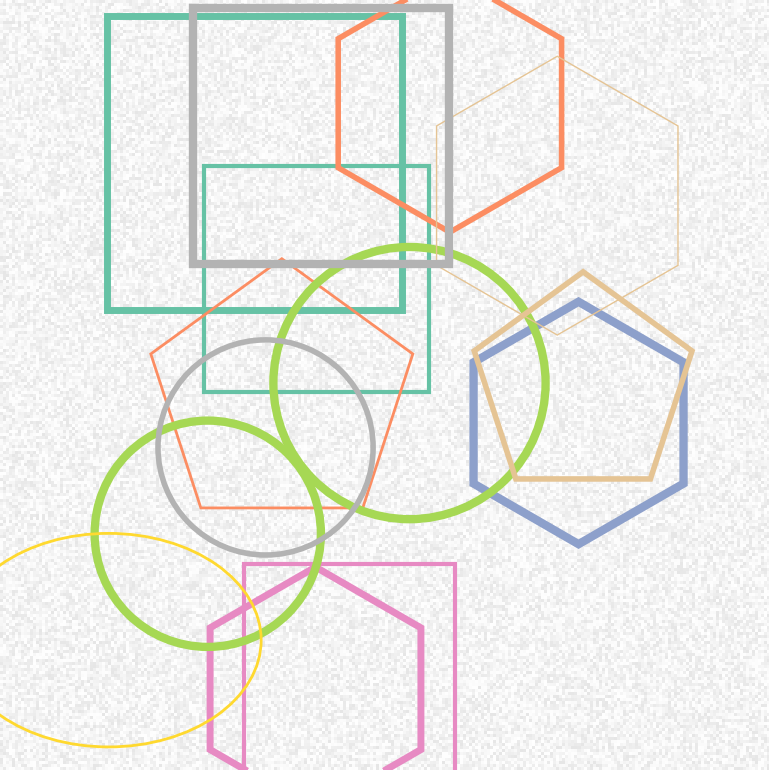[{"shape": "square", "thickness": 1.5, "radius": 0.73, "center": [0.411, 0.638]}, {"shape": "square", "thickness": 2.5, "radius": 0.96, "center": [0.331, 0.788]}, {"shape": "pentagon", "thickness": 1, "radius": 0.89, "center": [0.366, 0.485]}, {"shape": "hexagon", "thickness": 2, "radius": 0.84, "center": [0.584, 0.866]}, {"shape": "hexagon", "thickness": 3, "radius": 0.79, "center": [0.751, 0.451]}, {"shape": "hexagon", "thickness": 2.5, "radius": 0.79, "center": [0.41, 0.106]}, {"shape": "square", "thickness": 1.5, "radius": 0.68, "center": [0.454, 0.131]}, {"shape": "circle", "thickness": 3, "radius": 0.88, "center": [0.532, 0.502]}, {"shape": "circle", "thickness": 3, "radius": 0.73, "center": [0.27, 0.307]}, {"shape": "oval", "thickness": 1, "radius": 0.99, "center": [0.141, 0.169]}, {"shape": "hexagon", "thickness": 0.5, "radius": 0.91, "center": [0.724, 0.746]}, {"shape": "pentagon", "thickness": 2, "radius": 0.74, "center": [0.757, 0.498]}, {"shape": "circle", "thickness": 2, "radius": 0.7, "center": [0.345, 0.419]}, {"shape": "square", "thickness": 3, "radius": 0.83, "center": [0.417, 0.824]}]